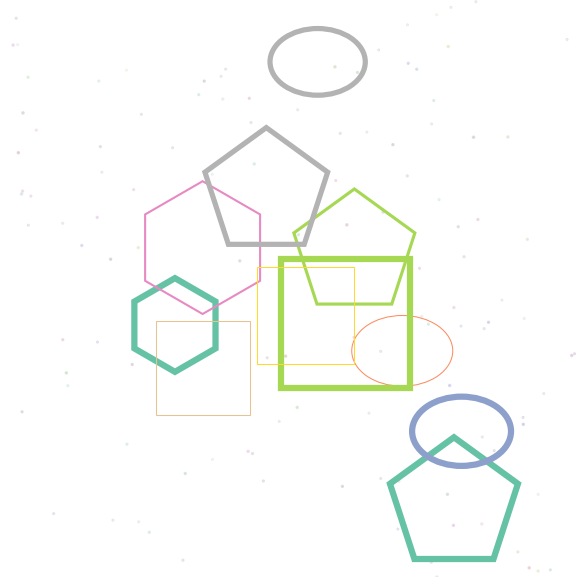[{"shape": "hexagon", "thickness": 3, "radius": 0.41, "center": [0.303, 0.436]}, {"shape": "pentagon", "thickness": 3, "radius": 0.58, "center": [0.786, 0.125]}, {"shape": "oval", "thickness": 0.5, "radius": 0.44, "center": [0.697, 0.392]}, {"shape": "oval", "thickness": 3, "radius": 0.43, "center": [0.799, 0.252]}, {"shape": "hexagon", "thickness": 1, "radius": 0.57, "center": [0.351, 0.57]}, {"shape": "pentagon", "thickness": 1.5, "radius": 0.55, "center": [0.614, 0.562]}, {"shape": "square", "thickness": 3, "radius": 0.56, "center": [0.597, 0.439]}, {"shape": "square", "thickness": 0.5, "radius": 0.42, "center": [0.529, 0.453]}, {"shape": "square", "thickness": 0.5, "radius": 0.41, "center": [0.352, 0.362]}, {"shape": "pentagon", "thickness": 2.5, "radius": 0.56, "center": [0.461, 0.666]}, {"shape": "oval", "thickness": 2.5, "radius": 0.41, "center": [0.55, 0.892]}]